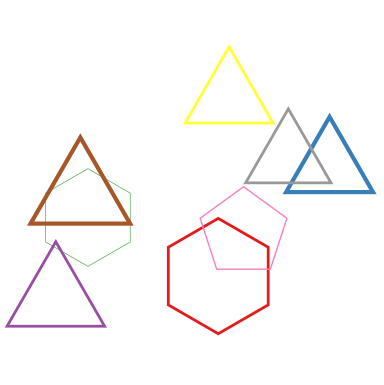[{"shape": "hexagon", "thickness": 2, "radius": 0.75, "center": [0.567, 0.283]}, {"shape": "triangle", "thickness": 3, "radius": 0.65, "center": [0.856, 0.566]}, {"shape": "hexagon", "thickness": 0.5, "radius": 0.63, "center": [0.228, 0.435]}, {"shape": "triangle", "thickness": 2, "radius": 0.73, "center": [0.145, 0.226]}, {"shape": "triangle", "thickness": 2, "radius": 0.66, "center": [0.595, 0.746]}, {"shape": "triangle", "thickness": 3, "radius": 0.75, "center": [0.209, 0.494]}, {"shape": "pentagon", "thickness": 1, "radius": 0.59, "center": [0.633, 0.397]}, {"shape": "triangle", "thickness": 2, "radius": 0.64, "center": [0.749, 0.589]}]